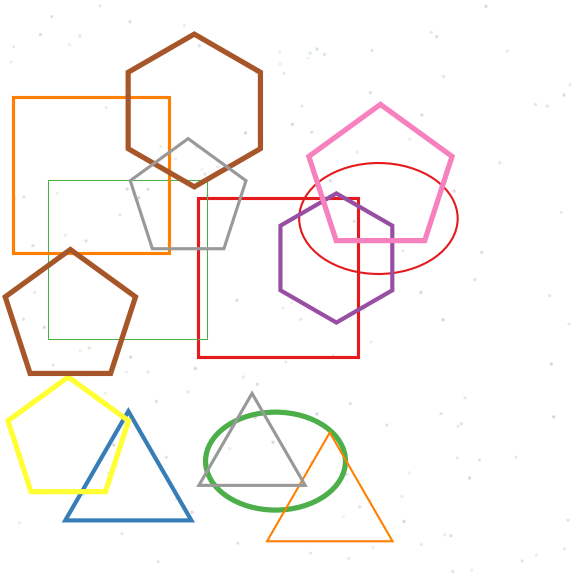[{"shape": "oval", "thickness": 1, "radius": 0.69, "center": [0.655, 0.621]}, {"shape": "square", "thickness": 1.5, "radius": 0.69, "center": [0.481, 0.519]}, {"shape": "triangle", "thickness": 2, "radius": 0.63, "center": [0.222, 0.161]}, {"shape": "oval", "thickness": 2.5, "radius": 0.61, "center": [0.477, 0.201]}, {"shape": "square", "thickness": 0.5, "radius": 0.69, "center": [0.221, 0.55]}, {"shape": "hexagon", "thickness": 2, "radius": 0.56, "center": [0.582, 0.552]}, {"shape": "square", "thickness": 1.5, "radius": 0.67, "center": [0.158, 0.696]}, {"shape": "triangle", "thickness": 1, "radius": 0.63, "center": [0.571, 0.125]}, {"shape": "pentagon", "thickness": 2.5, "radius": 0.55, "center": [0.118, 0.237]}, {"shape": "pentagon", "thickness": 2.5, "radius": 0.59, "center": [0.122, 0.448]}, {"shape": "hexagon", "thickness": 2.5, "radius": 0.66, "center": [0.336, 0.808]}, {"shape": "pentagon", "thickness": 2.5, "radius": 0.65, "center": [0.659, 0.688]}, {"shape": "pentagon", "thickness": 1.5, "radius": 0.53, "center": [0.326, 0.654]}, {"shape": "triangle", "thickness": 1.5, "radius": 0.53, "center": [0.436, 0.212]}]